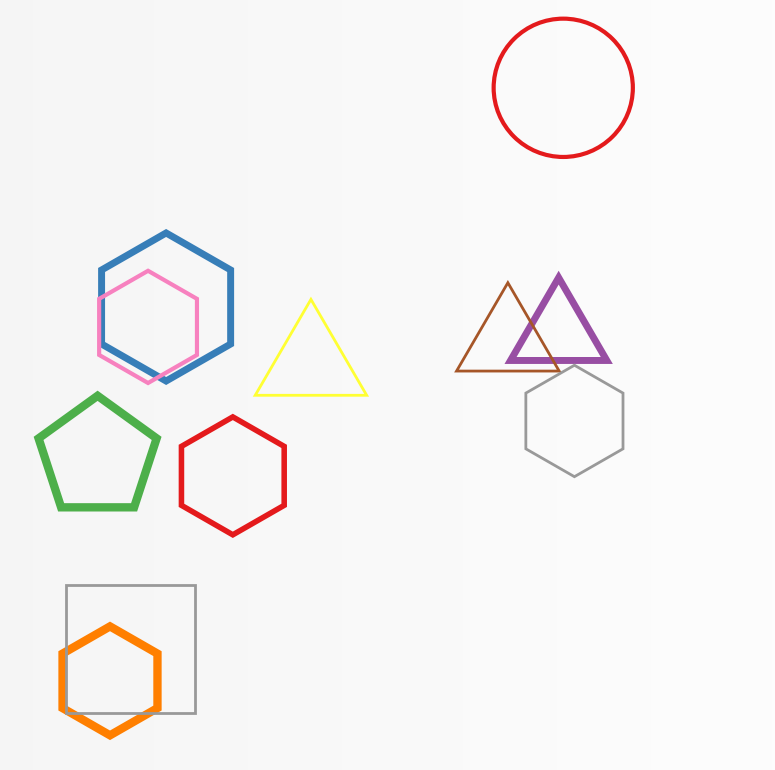[{"shape": "circle", "thickness": 1.5, "radius": 0.45, "center": [0.727, 0.886]}, {"shape": "hexagon", "thickness": 2, "radius": 0.38, "center": [0.3, 0.382]}, {"shape": "hexagon", "thickness": 2.5, "radius": 0.48, "center": [0.214, 0.601]}, {"shape": "pentagon", "thickness": 3, "radius": 0.4, "center": [0.126, 0.406]}, {"shape": "triangle", "thickness": 2.5, "radius": 0.36, "center": [0.721, 0.568]}, {"shape": "hexagon", "thickness": 3, "radius": 0.35, "center": [0.142, 0.116]}, {"shape": "triangle", "thickness": 1, "radius": 0.42, "center": [0.401, 0.528]}, {"shape": "triangle", "thickness": 1, "radius": 0.38, "center": [0.655, 0.556]}, {"shape": "hexagon", "thickness": 1.5, "radius": 0.36, "center": [0.191, 0.575]}, {"shape": "square", "thickness": 1, "radius": 0.42, "center": [0.168, 0.157]}, {"shape": "hexagon", "thickness": 1, "radius": 0.36, "center": [0.741, 0.453]}]